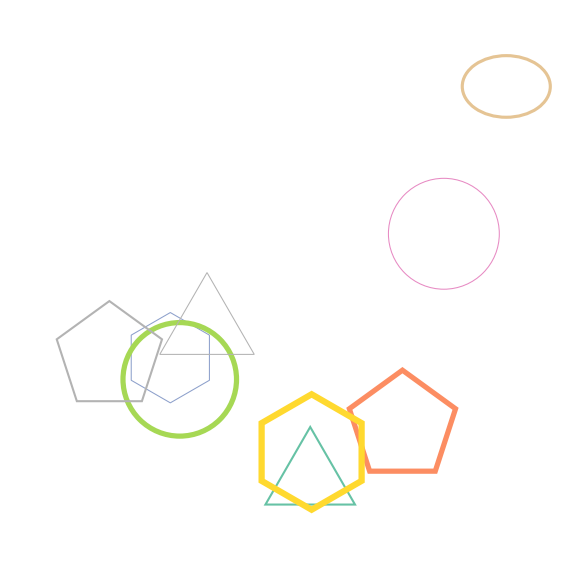[{"shape": "triangle", "thickness": 1, "radius": 0.45, "center": [0.537, 0.17]}, {"shape": "pentagon", "thickness": 2.5, "radius": 0.48, "center": [0.697, 0.261]}, {"shape": "hexagon", "thickness": 0.5, "radius": 0.39, "center": [0.295, 0.38]}, {"shape": "circle", "thickness": 0.5, "radius": 0.48, "center": [0.769, 0.594]}, {"shape": "circle", "thickness": 2.5, "radius": 0.49, "center": [0.311, 0.342]}, {"shape": "hexagon", "thickness": 3, "radius": 0.5, "center": [0.54, 0.216]}, {"shape": "oval", "thickness": 1.5, "radius": 0.38, "center": [0.877, 0.849]}, {"shape": "triangle", "thickness": 0.5, "radius": 0.47, "center": [0.358, 0.433]}, {"shape": "pentagon", "thickness": 1, "radius": 0.48, "center": [0.189, 0.382]}]